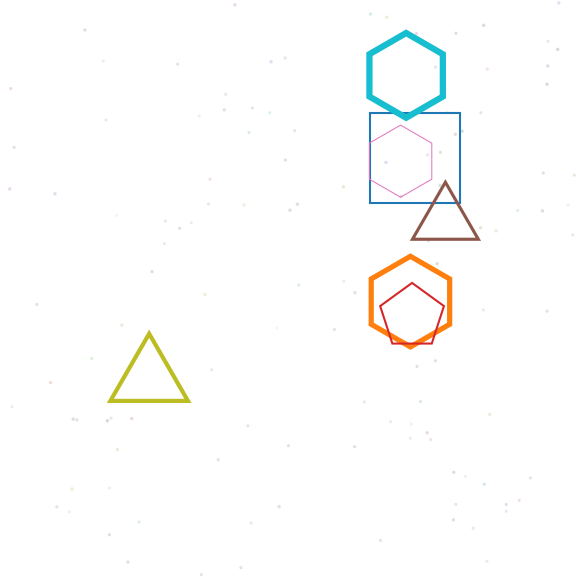[{"shape": "square", "thickness": 1, "radius": 0.39, "center": [0.718, 0.725]}, {"shape": "hexagon", "thickness": 2.5, "radius": 0.39, "center": [0.711, 0.477]}, {"shape": "pentagon", "thickness": 1, "radius": 0.29, "center": [0.714, 0.451]}, {"shape": "triangle", "thickness": 1.5, "radius": 0.33, "center": [0.771, 0.618]}, {"shape": "hexagon", "thickness": 0.5, "radius": 0.31, "center": [0.694, 0.72]}, {"shape": "triangle", "thickness": 2, "radius": 0.39, "center": [0.258, 0.344]}, {"shape": "hexagon", "thickness": 3, "radius": 0.37, "center": [0.703, 0.869]}]